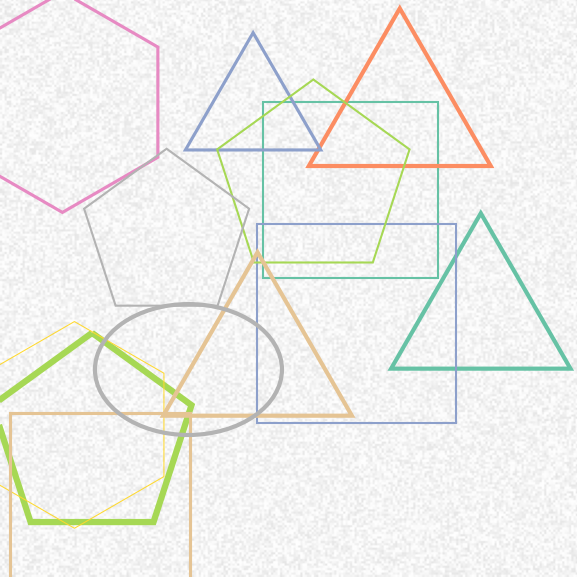[{"shape": "triangle", "thickness": 2, "radius": 0.9, "center": [0.833, 0.45]}, {"shape": "square", "thickness": 1, "radius": 0.76, "center": [0.607, 0.67]}, {"shape": "triangle", "thickness": 2, "radius": 0.91, "center": [0.692, 0.803]}, {"shape": "square", "thickness": 1, "radius": 0.86, "center": [0.617, 0.439]}, {"shape": "triangle", "thickness": 1.5, "radius": 0.68, "center": [0.438, 0.807]}, {"shape": "hexagon", "thickness": 1.5, "radius": 0.95, "center": [0.108, 0.822]}, {"shape": "pentagon", "thickness": 3, "radius": 0.91, "center": [0.159, 0.242]}, {"shape": "pentagon", "thickness": 1, "radius": 0.88, "center": [0.543, 0.686]}, {"shape": "hexagon", "thickness": 0.5, "radius": 0.89, "center": [0.129, 0.263]}, {"shape": "square", "thickness": 1.5, "radius": 0.78, "center": [0.174, 0.128]}, {"shape": "triangle", "thickness": 2, "radius": 0.94, "center": [0.446, 0.374]}, {"shape": "oval", "thickness": 2, "radius": 0.81, "center": [0.326, 0.359]}, {"shape": "pentagon", "thickness": 1, "radius": 0.75, "center": [0.289, 0.591]}]